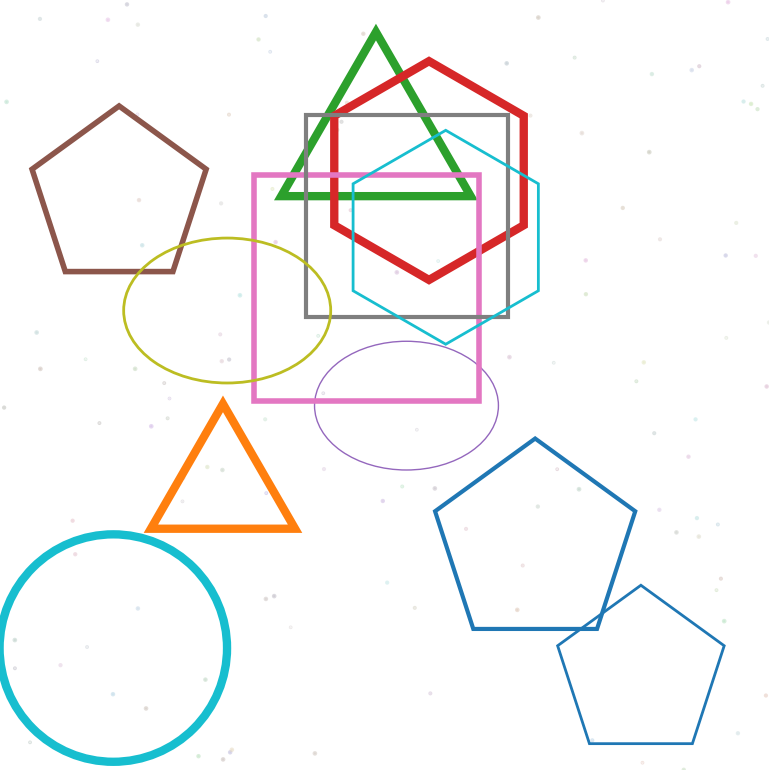[{"shape": "pentagon", "thickness": 1, "radius": 0.57, "center": [0.832, 0.126]}, {"shape": "pentagon", "thickness": 1.5, "radius": 0.68, "center": [0.695, 0.294]}, {"shape": "triangle", "thickness": 3, "radius": 0.54, "center": [0.29, 0.367]}, {"shape": "triangle", "thickness": 3, "radius": 0.71, "center": [0.488, 0.816]}, {"shape": "hexagon", "thickness": 3, "radius": 0.71, "center": [0.557, 0.779]}, {"shape": "oval", "thickness": 0.5, "radius": 0.6, "center": [0.528, 0.473]}, {"shape": "pentagon", "thickness": 2, "radius": 0.59, "center": [0.155, 0.743]}, {"shape": "square", "thickness": 2, "radius": 0.73, "center": [0.476, 0.626]}, {"shape": "square", "thickness": 1.5, "radius": 0.65, "center": [0.529, 0.72]}, {"shape": "oval", "thickness": 1, "radius": 0.67, "center": [0.295, 0.597]}, {"shape": "hexagon", "thickness": 1, "radius": 0.69, "center": [0.579, 0.692]}, {"shape": "circle", "thickness": 3, "radius": 0.74, "center": [0.147, 0.158]}]